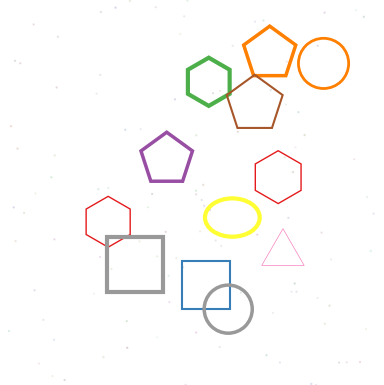[{"shape": "hexagon", "thickness": 1, "radius": 0.33, "center": [0.281, 0.424]}, {"shape": "hexagon", "thickness": 1, "radius": 0.34, "center": [0.723, 0.54]}, {"shape": "square", "thickness": 1.5, "radius": 0.31, "center": [0.536, 0.259]}, {"shape": "hexagon", "thickness": 3, "radius": 0.31, "center": [0.542, 0.788]}, {"shape": "pentagon", "thickness": 2.5, "radius": 0.35, "center": [0.433, 0.586]}, {"shape": "pentagon", "thickness": 2.5, "radius": 0.36, "center": [0.701, 0.861]}, {"shape": "circle", "thickness": 2, "radius": 0.33, "center": [0.84, 0.835]}, {"shape": "oval", "thickness": 3, "radius": 0.36, "center": [0.603, 0.435]}, {"shape": "pentagon", "thickness": 1.5, "radius": 0.38, "center": [0.662, 0.729]}, {"shape": "triangle", "thickness": 0.5, "radius": 0.32, "center": [0.735, 0.342]}, {"shape": "square", "thickness": 3, "radius": 0.36, "center": [0.351, 0.313]}, {"shape": "circle", "thickness": 2.5, "radius": 0.31, "center": [0.593, 0.197]}]